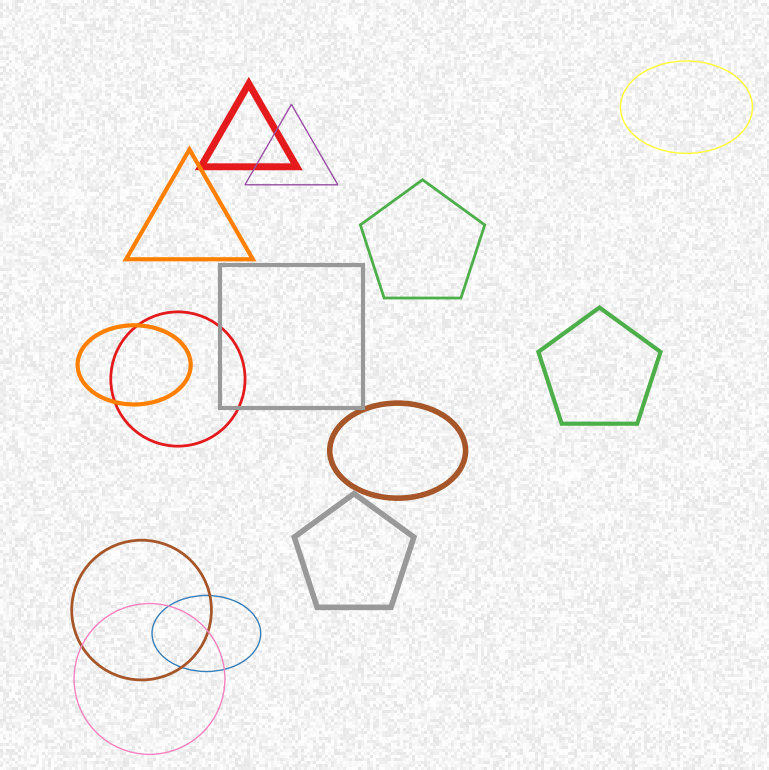[{"shape": "circle", "thickness": 1, "radius": 0.44, "center": [0.231, 0.508]}, {"shape": "triangle", "thickness": 2.5, "radius": 0.36, "center": [0.323, 0.819]}, {"shape": "oval", "thickness": 0.5, "radius": 0.35, "center": [0.268, 0.177]}, {"shape": "pentagon", "thickness": 1, "radius": 0.42, "center": [0.549, 0.682]}, {"shape": "pentagon", "thickness": 1.5, "radius": 0.42, "center": [0.779, 0.517]}, {"shape": "triangle", "thickness": 0.5, "radius": 0.35, "center": [0.378, 0.795]}, {"shape": "triangle", "thickness": 1.5, "radius": 0.48, "center": [0.246, 0.711]}, {"shape": "oval", "thickness": 1.5, "radius": 0.37, "center": [0.174, 0.526]}, {"shape": "oval", "thickness": 0.5, "radius": 0.43, "center": [0.892, 0.861]}, {"shape": "circle", "thickness": 1, "radius": 0.45, "center": [0.184, 0.208]}, {"shape": "oval", "thickness": 2, "radius": 0.44, "center": [0.516, 0.415]}, {"shape": "circle", "thickness": 0.5, "radius": 0.49, "center": [0.194, 0.118]}, {"shape": "pentagon", "thickness": 2, "radius": 0.41, "center": [0.46, 0.277]}, {"shape": "square", "thickness": 1.5, "radius": 0.46, "center": [0.379, 0.562]}]